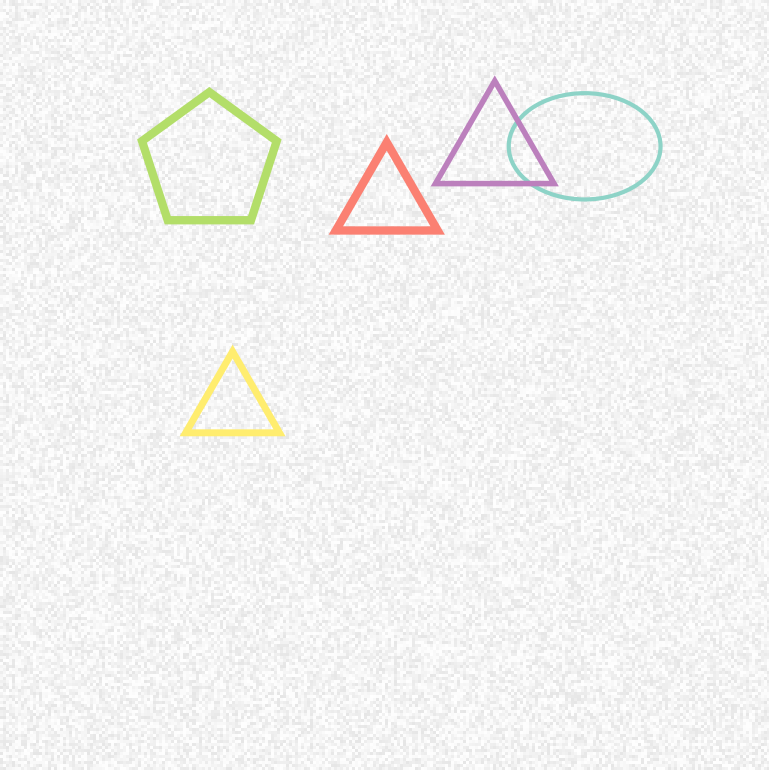[{"shape": "oval", "thickness": 1.5, "radius": 0.49, "center": [0.759, 0.81]}, {"shape": "triangle", "thickness": 3, "radius": 0.38, "center": [0.502, 0.739]}, {"shape": "pentagon", "thickness": 3, "radius": 0.46, "center": [0.272, 0.788]}, {"shape": "triangle", "thickness": 2, "radius": 0.44, "center": [0.643, 0.806]}, {"shape": "triangle", "thickness": 2.5, "radius": 0.35, "center": [0.302, 0.473]}]